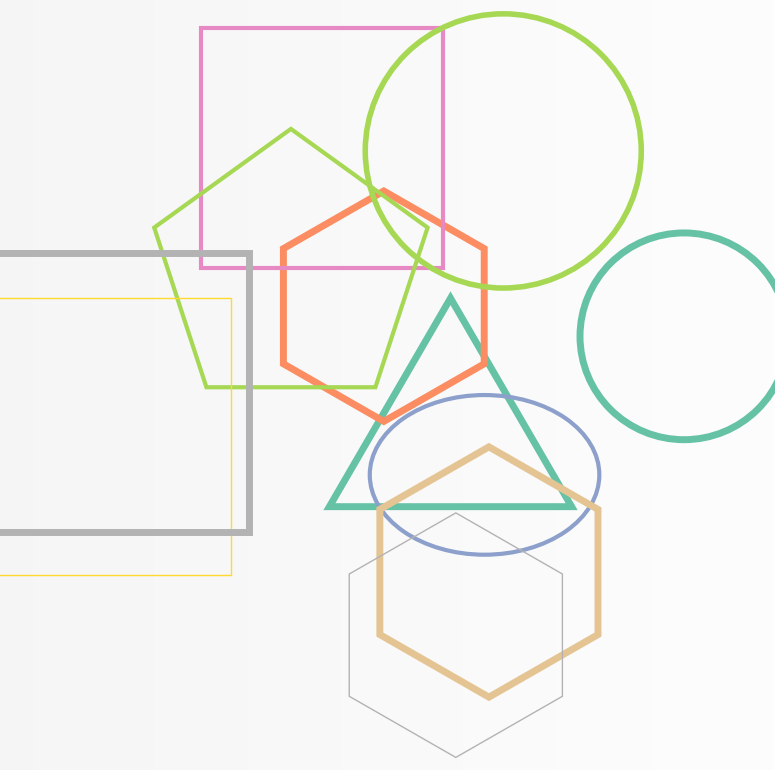[{"shape": "circle", "thickness": 2.5, "radius": 0.67, "center": [0.883, 0.563]}, {"shape": "triangle", "thickness": 2.5, "radius": 0.9, "center": [0.581, 0.432]}, {"shape": "hexagon", "thickness": 2.5, "radius": 0.75, "center": [0.495, 0.602]}, {"shape": "oval", "thickness": 1.5, "radius": 0.74, "center": [0.625, 0.383]}, {"shape": "square", "thickness": 1.5, "radius": 0.78, "center": [0.416, 0.808]}, {"shape": "circle", "thickness": 2, "radius": 0.89, "center": [0.649, 0.804]}, {"shape": "pentagon", "thickness": 1.5, "radius": 0.93, "center": [0.375, 0.647]}, {"shape": "square", "thickness": 0.5, "radius": 0.9, "center": [0.118, 0.433]}, {"shape": "hexagon", "thickness": 2.5, "radius": 0.81, "center": [0.631, 0.257]}, {"shape": "hexagon", "thickness": 0.5, "radius": 0.79, "center": [0.588, 0.175]}, {"shape": "square", "thickness": 2.5, "radius": 0.91, "center": [0.14, 0.491]}]